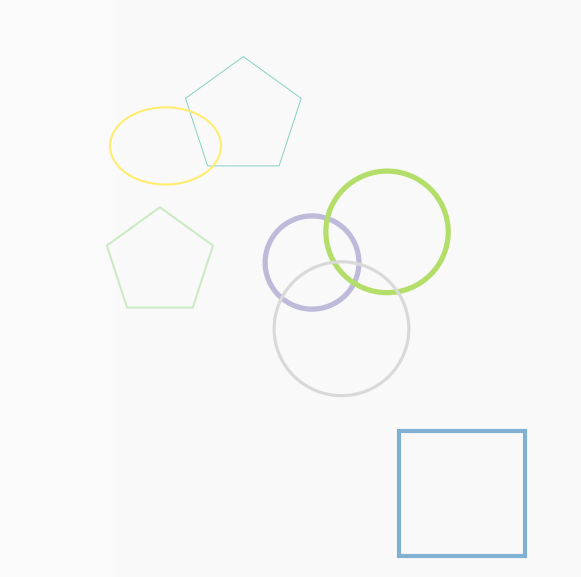[{"shape": "pentagon", "thickness": 0.5, "radius": 0.52, "center": [0.419, 0.797]}, {"shape": "circle", "thickness": 2.5, "radius": 0.4, "center": [0.537, 0.545]}, {"shape": "square", "thickness": 2, "radius": 0.54, "center": [0.795, 0.145]}, {"shape": "circle", "thickness": 2.5, "radius": 0.53, "center": [0.666, 0.598]}, {"shape": "circle", "thickness": 1.5, "radius": 0.58, "center": [0.587, 0.43]}, {"shape": "pentagon", "thickness": 1, "radius": 0.48, "center": [0.275, 0.544]}, {"shape": "oval", "thickness": 1, "radius": 0.48, "center": [0.285, 0.746]}]